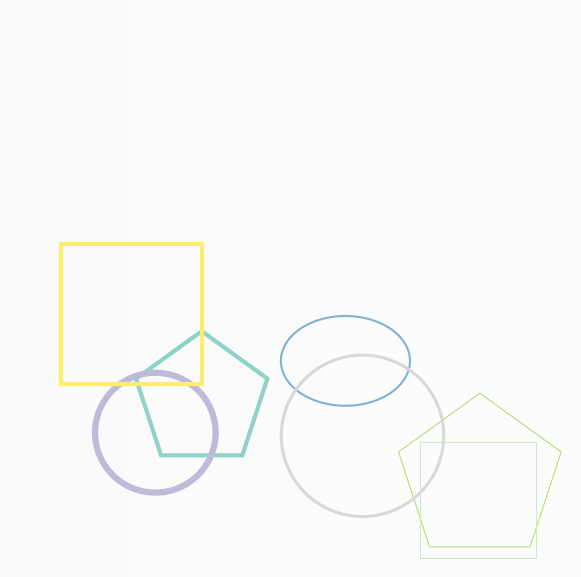[{"shape": "pentagon", "thickness": 2, "radius": 0.59, "center": [0.347, 0.307]}, {"shape": "circle", "thickness": 3, "radius": 0.52, "center": [0.267, 0.25]}, {"shape": "oval", "thickness": 1, "radius": 0.56, "center": [0.594, 0.374]}, {"shape": "pentagon", "thickness": 0.5, "radius": 0.74, "center": [0.826, 0.171]}, {"shape": "circle", "thickness": 1.5, "radius": 0.7, "center": [0.624, 0.244]}, {"shape": "square", "thickness": 0.5, "radius": 0.5, "center": [0.822, 0.134]}, {"shape": "square", "thickness": 2, "radius": 0.61, "center": [0.226, 0.455]}]